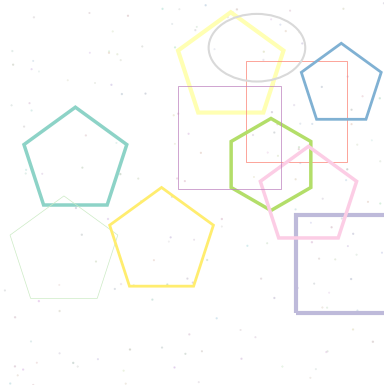[{"shape": "pentagon", "thickness": 2.5, "radius": 0.7, "center": [0.196, 0.581]}, {"shape": "pentagon", "thickness": 3, "radius": 0.72, "center": [0.599, 0.824]}, {"shape": "square", "thickness": 3, "radius": 0.63, "center": [0.895, 0.314]}, {"shape": "square", "thickness": 0.5, "radius": 0.66, "center": [0.769, 0.71]}, {"shape": "pentagon", "thickness": 2, "radius": 0.55, "center": [0.886, 0.778]}, {"shape": "hexagon", "thickness": 2.5, "radius": 0.6, "center": [0.704, 0.573]}, {"shape": "pentagon", "thickness": 2.5, "radius": 0.66, "center": [0.801, 0.488]}, {"shape": "oval", "thickness": 1.5, "radius": 0.63, "center": [0.667, 0.876]}, {"shape": "square", "thickness": 0.5, "radius": 0.67, "center": [0.596, 0.643]}, {"shape": "pentagon", "thickness": 0.5, "radius": 0.74, "center": [0.166, 0.344]}, {"shape": "pentagon", "thickness": 2, "radius": 0.71, "center": [0.42, 0.371]}]